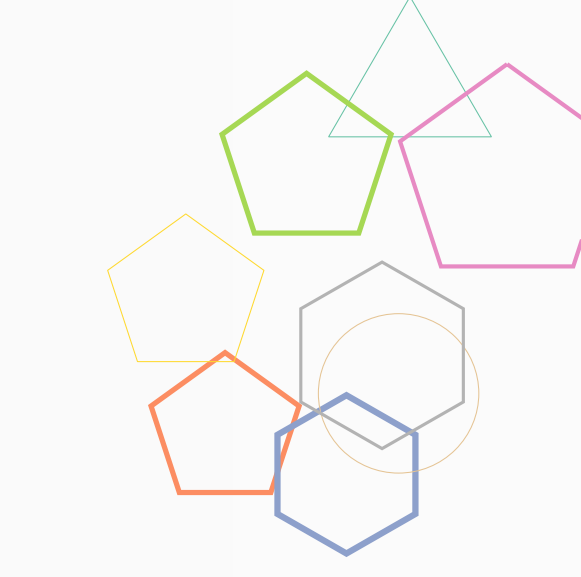[{"shape": "triangle", "thickness": 0.5, "radius": 0.81, "center": [0.705, 0.843]}, {"shape": "pentagon", "thickness": 2.5, "radius": 0.67, "center": [0.387, 0.255]}, {"shape": "hexagon", "thickness": 3, "radius": 0.69, "center": [0.596, 0.178]}, {"shape": "pentagon", "thickness": 2, "radius": 0.97, "center": [0.872, 0.694]}, {"shape": "pentagon", "thickness": 2.5, "radius": 0.76, "center": [0.527, 0.719]}, {"shape": "pentagon", "thickness": 0.5, "radius": 0.71, "center": [0.32, 0.487]}, {"shape": "circle", "thickness": 0.5, "radius": 0.69, "center": [0.686, 0.318]}, {"shape": "hexagon", "thickness": 1.5, "radius": 0.81, "center": [0.657, 0.384]}]